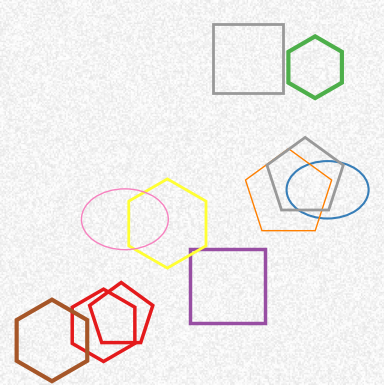[{"shape": "hexagon", "thickness": 2.5, "radius": 0.47, "center": [0.269, 0.155]}, {"shape": "pentagon", "thickness": 2.5, "radius": 0.43, "center": [0.315, 0.18]}, {"shape": "oval", "thickness": 1.5, "radius": 0.53, "center": [0.851, 0.507]}, {"shape": "hexagon", "thickness": 3, "radius": 0.4, "center": [0.819, 0.825]}, {"shape": "square", "thickness": 2.5, "radius": 0.49, "center": [0.591, 0.257]}, {"shape": "pentagon", "thickness": 1, "radius": 0.59, "center": [0.75, 0.496]}, {"shape": "hexagon", "thickness": 2, "radius": 0.58, "center": [0.435, 0.419]}, {"shape": "hexagon", "thickness": 3, "radius": 0.53, "center": [0.135, 0.116]}, {"shape": "oval", "thickness": 1, "radius": 0.56, "center": [0.324, 0.43]}, {"shape": "pentagon", "thickness": 2, "radius": 0.52, "center": [0.793, 0.539]}, {"shape": "square", "thickness": 2, "radius": 0.45, "center": [0.644, 0.848]}]